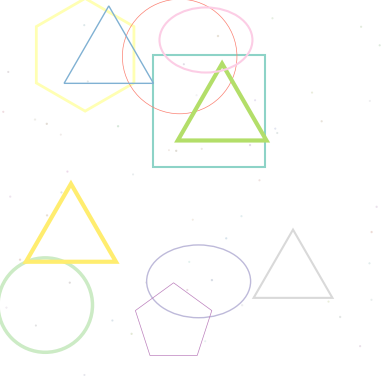[{"shape": "square", "thickness": 1.5, "radius": 0.73, "center": [0.542, 0.712]}, {"shape": "hexagon", "thickness": 2, "radius": 0.73, "center": [0.221, 0.858]}, {"shape": "oval", "thickness": 1, "radius": 0.68, "center": [0.516, 0.269]}, {"shape": "circle", "thickness": 0.5, "radius": 0.74, "center": [0.467, 0.853]}, {"shape": "triangle", "thickness": 1, "radius": 0.67, "center": [0.283, 0.851]}, {"shape": "triangle", "thickness": 3, "radius": 0.67, "center": [0.577, 0.702]}, {"shape": "oval", "thickness": 1.5, "radius": 0.6, "center": [0.535, 0.896]}, {"shape": "triangle", "thickness": 1.5, "radius": 0.59, "center": [0.761, 0.285]}, {"shape": "pentagon", "thickness": 0.5, "radius": 0.52, "center": [0.451, 0.161]}, {"shape": "circle", "thickness": 2.5, "radius": 0.61, "center": [0.118, 0.208]}, {"shape": "triangle", "thickness": 3, "radius": 0.67, "center": [0.184, 0.388]}]